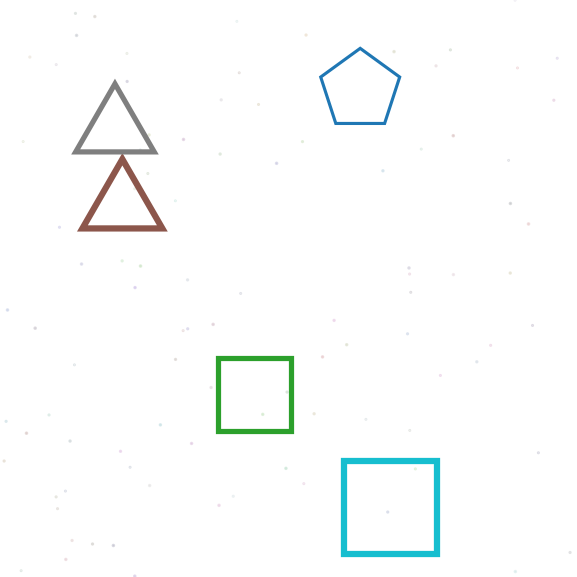[{"shape": "pentagon", "thickness": 1.5, "radius": 0.36, "center": [0.624, 0.844]}, {"shape": "square", "thickness": 2.5, "radius": 0.32, "center": [0.441, 0.316]}, {"shape": "triangle", "thickness": 3, "radius": 0.4, "center": [0.212, 0.644]}, {"shape": "triangle", "thickness": 2.5, "radius": 0.39, "center": [0.199, 0.775]}, {"shape": "square", "thickness": 3, "radius": 0.4, "center": [0.676, 0.12]}]